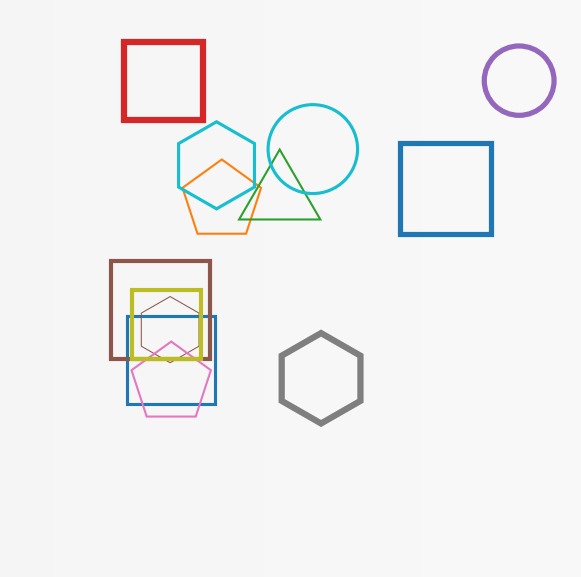[{"shape": "square", "thickness": 2.5, "radius": 0.39, "center": [0.767, 0.673]}, {"shape": "square", "thickness": 1.5, "radius": 0.38, "center": [0.294, 0.375]}, {"shape": "pentagon", "thickness": 1, "radius": 0.36, "center": [0.382, 0.652]}, {"shape": "triangle", "thickness": 1, "radius": 0.4, "center": [0.481, 0.659]}, {"shape": "square", "thickness": 3, "radius": 0.34, "center": [0.282, 0.858]}, {"shape": "circle", "thickness": 2.5, "radius": 0.3, "center": [0.893, 0.859]}, {"shape": "hexagon", "thickness": 0.5, "radius": 0.29, "center": [0.293, 0.428]}, {"shape": "square", "thickness": 2, "radius": 0.42, "center": [0.276, 0.462]}, {"shape": "pentagon", "thickness": 1, "radius": 0.36, "center": [0.295, 0.336]}, {"shape": "hexagon", "thickness": 3, "radius": 0.39, "center": [0.552, 0.344]}, {"shape": "square", "thickness": 2, "radius": 0.3, "center": [0.286, 0.437]}, {"shape": "hexagon", "thickness": 1.5, "radius": 0.38, "center": [0.373, 0.713]}, {"shape": "circle", "thickness": 1.5, "radius": 0.38, "center": [0.538, 0.741]}]